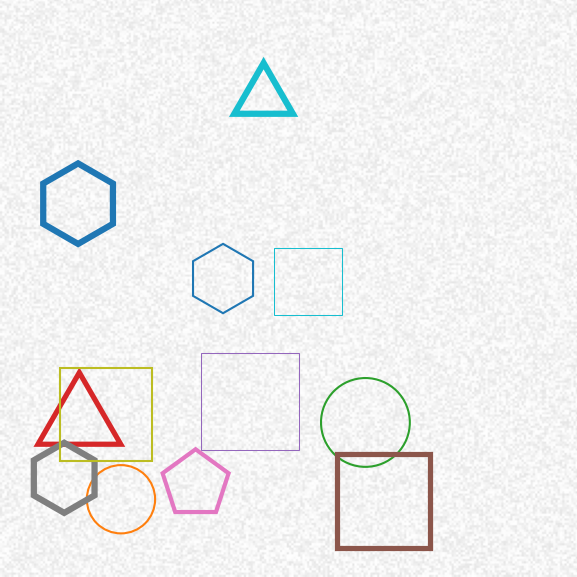[{"shape": "hexagon", "thickness": 1, "radius": 0.3, "center": [0.386, 0.517]}, {"shape": "hexagon", "thickness": 3, "radius": 0.35, "center": [0.135, 0.646]}, {"shape": "circle", "thickness": 1, "radius": 0.3, "center": [0.209, 0.135]}, {"shape": "circle", "thickness": 1, "radius": 0.38, "center": [0.633, 0.268]}, {"shape": "triangle", "thickness": 2.5, "radius": 0.41, "center": [0.137, 0.271]}, {"shape": "square", "thickness": 0.5, "radius": 0.42, "center": [0.433, 0.304]}, {"shape": "square", "thickness": 2.5, "radius": 0.41, "center": [0.664, 0.132]}, {"shape": "pentagon", "thickness": 2, "radius": 0.3, "center": [0.339, 0.161]}, {"shape": "hexagon", "thickness": 3, "radius": 0.3, "center": [0.111, 0.172]}, {"shape": "square", "thickness": 1, "radius": 0.4, "center": [0.183, 0.281]}, {"shape": "triangle", "thickness": 3, "radius": 0.29, "center": [0.456, 0.831]}, {"shape": "square", "thickness": 0.5, "radius": 0.29, "center": [0.533, 0.512]}]